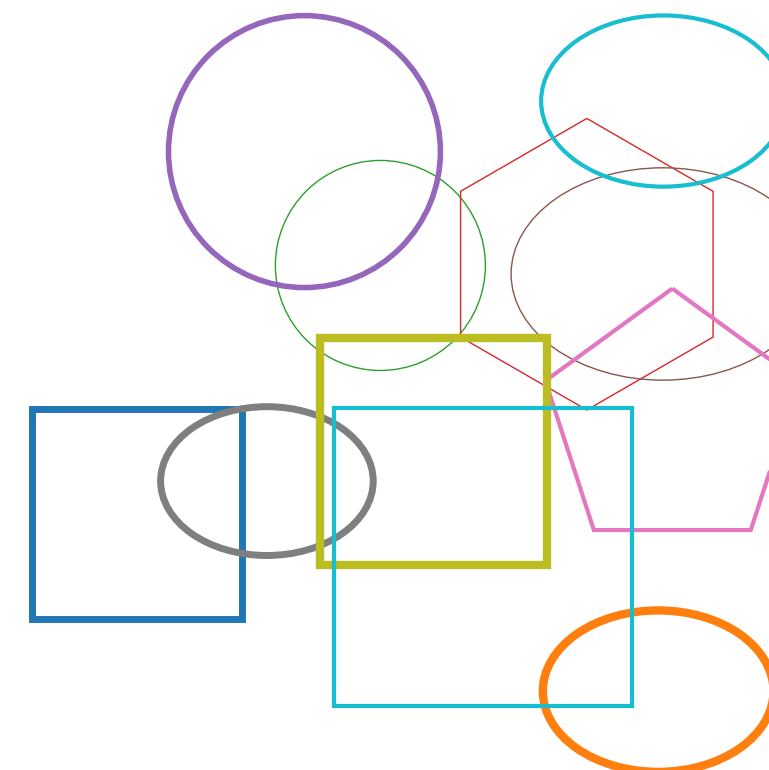[{"shape": "square", "thickness": 2.5, "radius": 0.68, "center": [0.178, 0.333]}, {"shape": "oval", "thickness": 3, "radius": 0.75, "center": [0.855, 0.102]}, {"shape": "circle", "thickness": 0.5, "radius": 0.68, "center": [0.494, 0.655]}, {"shape": "hexagon", "thickness": 0.5, "radius": 0.95, "center": [0.762, 0.657]}, {"shape": "circle", "thickness": 2, "radius": 0.88, "center": [0.395, 0.803]}, {"shape": "oval", "thickness": 0.5, "radius": 0.98, "center": [0.861, 0.644]}, {"shape": "pentagon", "thickness": 1.5, "radius": 0.87, "center": [0.873, 0.452]}, {"shape": "oval", "thickness": 2.5, "radius": 0.69, "center": [0.347, 0.375]}, {"shape": "square", "thickness": 3, "radius": 0.74, "center": [0.563, 0.413]}, {"shape": "oval", "thickness": 1.5, "radius": 0.79, "center": [0.862, 0.869]}, {"shape": "square", "thickness": 1.5, "radius": 0.97, "center": [0.627, 0.277]}]